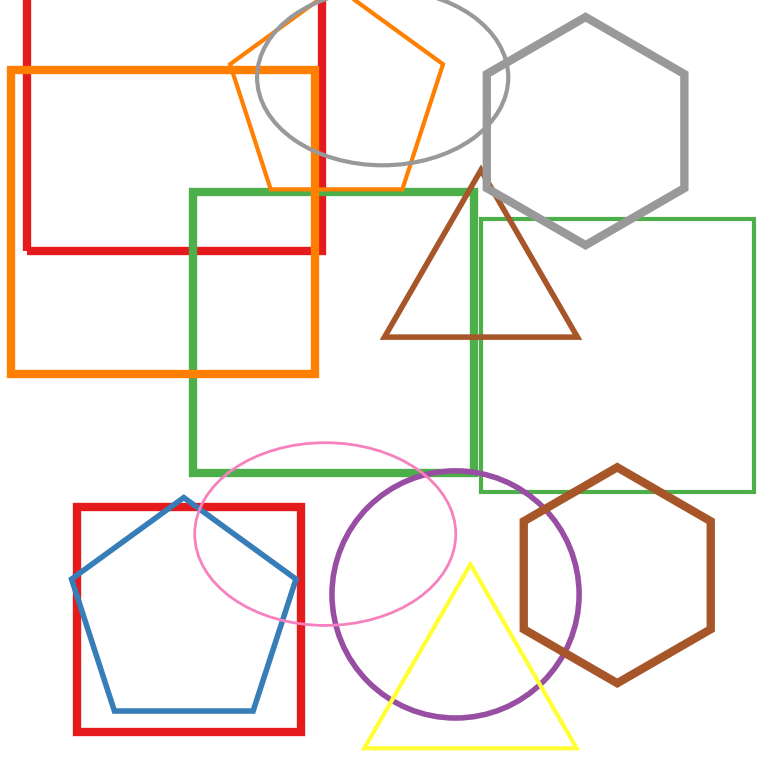[{"shape": "square", "thickness": 3, "radius": 0.96, "center": [0.226, 0.866]}, {"shape": "square", "thickness": 3, "radius": 0.73, "center": [0.245, 0.195]}, {"shape": "pentagon", "thickness": 2, "radius": 0.77, "center": [0.239, 0.201]}, {"shape": "square", "thickness": 1.5, "radius": 0.88, "center": [0.802, 0.538]}, {"shape": "square", "thickness": 3, "radius": 0.91, "center": [0.433, 0.568]}, {"shape": "circle", "thickness": 2, "radius": 0.8, "center": [0.592, 0.228]}, {"shape": "square", "thickness": 3, "radius": 0.99, "center": [0.212, 0.711]}, {"shape": "pentagon", "thickness": 1.5, "radius": 0.73, "center": [0.437, 0.872]}, {"shape": "triangle", "thickness": 1.5, "radius": 0.8, "center": [0.611, 0.108]}, {"shape": "hexagon", "thickness": 3, "radius": 0.7, "center": [0.802, 0.253]}, {"shape": "triangle", "thickness": 2, "radius": 0.72, "center": [0.625, 0.635]}, {"shape": "oval", "thickness": 1, "radius": 0.85, "center": [0.422, 0.306]}, {"shape": "oval", "thickness": 1.5, "radius": 0.82, "center": [0.497, 0.9]}, {"shape": "hexagon", "thickness": 3, "radius": 0.74, "center": [0.76, 0.83]}]